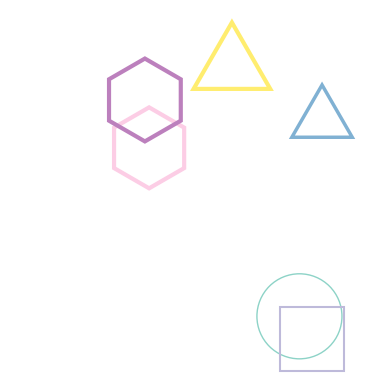[{"shape": "circle", "thickness": 1, "radius": 0.55, "center": [0.778, 0.178]}, {"shape": "square", "thickness": 1.5, "radius": 0.42, "center": [0.81, 0.12]}, {"shape": "triangle", "thickness": 2.5, "radius": 0.45, "center": [0.836, 0.689]}, {"shape": "hexagon", "thickness": 3, "radius": 0.53, "center": [0.387, 0.616]}, {"shape": "hexagon", "thickness": 3, "radius": 0.54, "center": [0.376, 0.74]}, {"shape": "triangle", "thickness": 3, "radius": 0.57, "center": [0.602, 0.827]}]